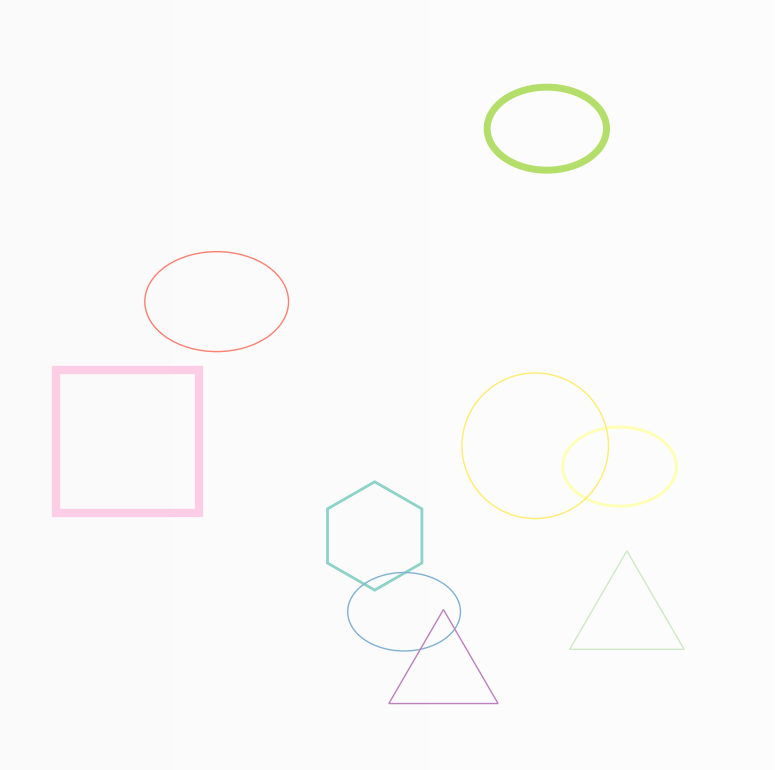[{"shape": "hexagon", "thickness": 1, "radius": 0.35, "center": [0.483, 0.304]}, {"shape": "oval", "thickness": 1, "radius": 0.37, "center": [0.799, 0.394]}, {"shape": "oval", "thickness": 0.5, "radius": 0.46, "center": [0.28, 0.608]}, {"shape": "oval", "thickness": 0.5, "radius": 0.36, "center": [0.521, 0.206]}, {"shape": "oval", "thickness": 2.5, "radius": 0.39, "center": [0.706, 0.833]}, {"shape": "square", "thickness": 3, "radius": 0.46, "center": [0.164, 0.427]}, {"shape": "triangle", "thickness": 0.5, "radius": 0.41, "center": [0.572, 0.127]}, {"shape": "triangle", "thickness": 0.5, "radius": 0.43, "center": [0.809, 0.199]}, {"shape": "circle", "thickness": 0.5, "radius": 0.47, "center": [0.691, 0.421]}]